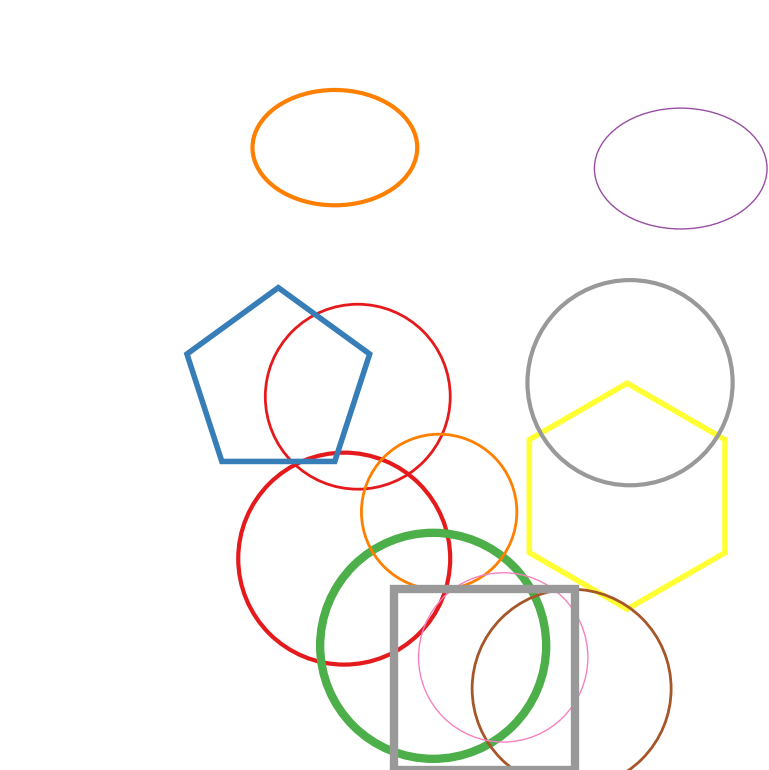[{"shape": "circle", "thickness": 1, "radius": 0.6, "center": [0.465, 0.485]}, {"shape": "circle", "thickness": 1.5, "radius": 0.69, "center": [0.447, 0.275]}, {"shape": "pentagon", "thickness": 2, "radius": 0.62, "center": [0.361, 0.502]}, {"shape": "circle", "thickness": 3, "radius": 0.73, "center": [0.563, 0.161]}, {"shape": "oval", "thickness": 0.5, "radius": 0.56, "center": [0.884, 0.781]}, {"shape": "oval", "thickness": 1.5, "radius": 0.53, "center": [0.435, 0.808]}, {"shape": "circle", "thickness": 1, "radius": 0.5, "center": [0.57, 0.335]}, {"shape": "hexagon", "thickness": 2, "radius": 0.73, "center": [0.815, 0.356]}, {"shape": "circle", "thickness": 1, "radius": 0.65, "center": [0.742, 0.106]}, {"shape": "circle", "thickness": 0.5, "radius": 0.55, "center": [0.654, 0.146]}, {"shape": "square", "thickness": 3, "radius": 0.59, "center": [0.629, 0.117]}, {"shape": "circle", "thickness": 1.5, "radius": 0.67, "center": [0.818, 0.503]}]